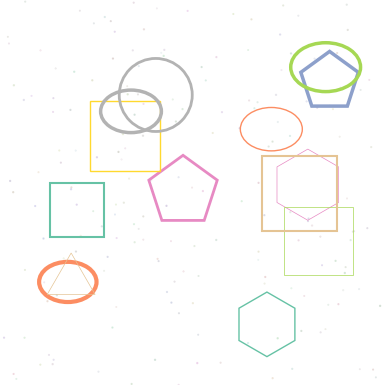[{"shape": "square", "thickness": 1.5, "radius": 0.35, "center": [0.2, 0.454]}, {"shape": "hexagon", "thickness": 1, "radius": 0.42, "center": [0.693, 0.158]}, {"shape": "oval", "thickness": 1, "radius": 0.4, "center": [0.705, 0.664]}, {"shape": "oval", "thickness": 3, "radius": 0.37, "center": [0.176, 0.268]}, {"shape": "pentagon", "thickness": 2.5, "radius": 0.39, "center": [0.856, 0.788]}, {"shape": "pentagon", "thickness": 2, "radius": 0.47, "center": [0.475, 0.503]}, {"shape": "hexagon", "thickness": 0.5, "radius": 0.46, "center": [0.799, 0.52]}, {"shape": "square", "thickness": 0.5, "radius": 0.44, "center": [0.828, 0.373]}, {"shape": "oval", "thickness": 2.5, "radius": 0.45, "center": [0.846, 0.826]}, {"shape": "square", "thickness": 1, "radius": 0.45, "center": [0.324, 0.647]}, {"shape": "square", "thickness": 1.5, "radius": 0.49, "center": [0.778, 0.498]}, {"shape": "triangle", "thickness": 0.5, "radius": 0.36, "center": [0.185, 0.271]}, {"shape": "oval", "thickness": 2.5, "radius": 0.39, "center": [0.34, 0.711]}, {"shape": "circle", "thickness": 2, "radius": 0.47, "center": [0.404, 0.753]}]